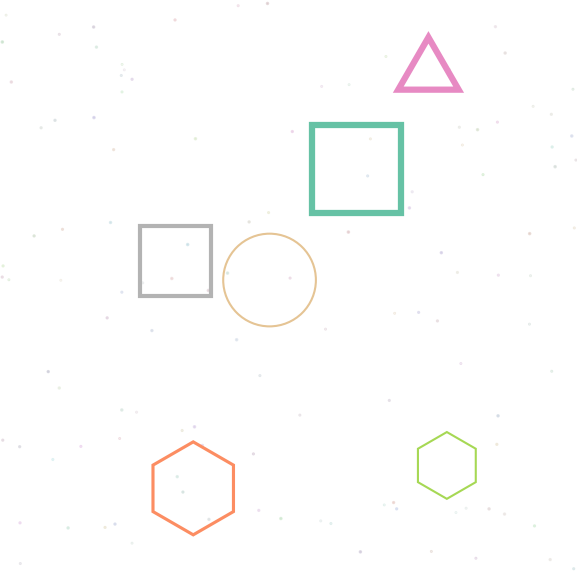[{"shape": "square", "thickness": 3, "radius": 0.38, "center": [0.617, 0.707]}, {"shape": "hexagon", "thickness": 1.5, "radius": 0.4, "center": [0.335, 0.154]}, {"shape": "triangle", "thickness": 3, "radius": 0.3, "center": [0.742, 0.874]}, {"shape": "hexagon", "thickness": 1, "radius": 0.29, "center": [0.774, 0.193]}, {"shape": "circle", "thickness": 1, "radius": 0.4, "center": [0.467, 0.514]}, {"shape": "square", "thickness": 2, "radius": 0.3, "center": [0.304, 0.547]}]